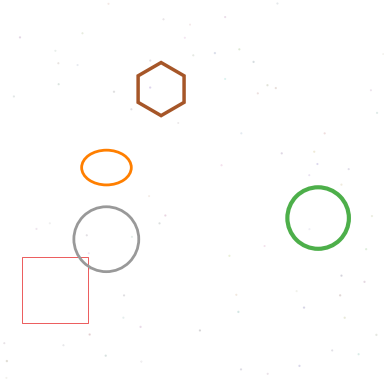[{"shape": "square", "thickness": 0.5, "radius": 0.43, "center": [0.143, 0.248]}, {"shape": "circle", "thickness": 3, "radius": 0.4, "center": [0.826, 0.434]}, {"shape": "oval", "thickness": 2, "radius": 0.32, "center": [0.277, 0.565]}, {"shape": "hexagon", "thickness": 2.5, "radius": 0.34, "center": [0.418, 0.769]}, {"shape": "circle", "thickness": 2, "radius": 0.42, "center": [0.276, 0.379]}]